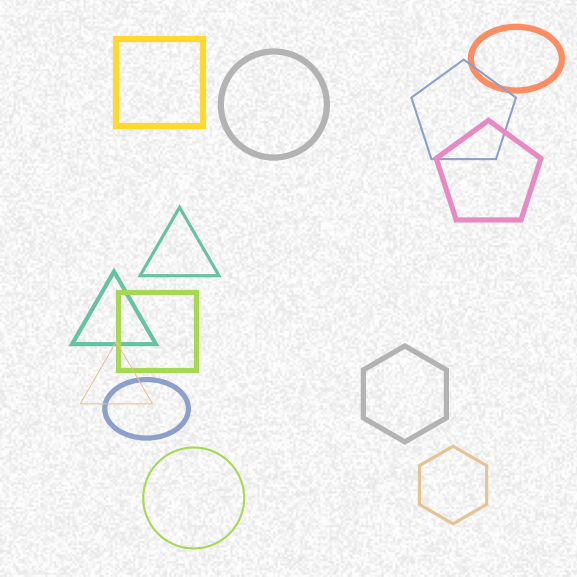[{"shape": "triangle", "thickness": 2, "radius": 0.42, "center": [0.197, 0.445]}, {"shape": "triangle", "thickness": 1.5, "radius": 0.39, "center": [0.311, 0.561]}, {"shape": "oval", "thickness": 3, "radius": 0.39, "center": [0.894, 0.898]}, {"shape": "oval", "thickness": 2.5, "radius": 0.36, "center": [0.254, 0.291]}, {"shape": "pentagon", "thickness": 1, "radius": 0.48, "center": [0.803, 0.801]}, {"shape": "pentagon", "thickness": 2.5, "radius": 0.48, "center": [0.846, 0.695]}, {"shape": "circle", "thickness": 1, "radius": 0.44, "center": [0.335, 0.137]}, {"shape": "square", "thickness": 2.5, "radius": 0.34, "center": [0.272, 0.426]}, {"shape": "square", "thickness": 3, "radius": 0.38, "center": [0.277, 0.856]}, {"shape": "hexagon", "thickness": 1.5, "radius": 0.34, "center": [0.784, 0.159]}, {"shape": "triangle", "thickness": 0.5, "radius": 0.36, "center": [0.201, 0.336]}, {"shape": "circle", "thickness": 3, "radius": 0.46, "center": [0.474, 0.818]}, {"shape": "hexagon", "thickness": 2.5, "radius": 0.42, "center": [0.701, 0.317]}]